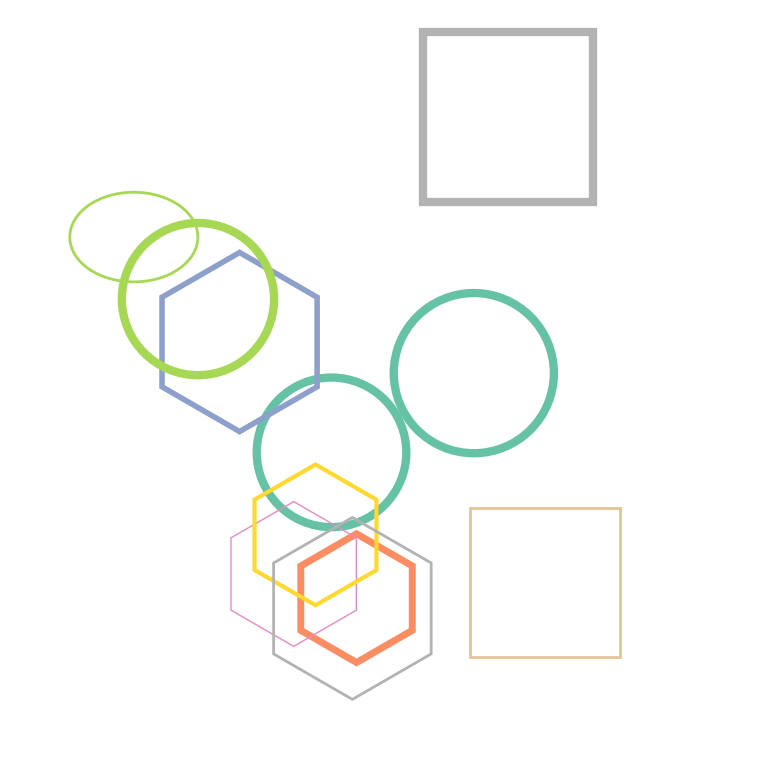[{"shape": "circle", "thickness": 3, "radius": 0.49, "center": [0.431, 0.413]}, {"shape": "circle", "thickness": 3, "radius": 0.52, "center": [0.615, 0.515]}, {"shape": "hexagon", "thickness": 2.5, "radius": 0.42, "center": [0.463, 0.223]}, {"shape": "hexagon", "thickness": 2, "radius": 0.58, "center": [0.311, 0.556]}, {"shape": "hexagon", "thickness": 0.5, "radius": 0.47, "center": [0.381, 0.255]}, {"shape": "circle", "thickness": 3, "radius": 0.49, "center": [0.257, 0.612]}, {"shape": "oval", "thickness": 1, "radius": 0.42, "center": [0.174, 0.692]}, {"shape": "hexagon", "thickness": 1.5, "radius": 0.46, "center": [0.41, 0.305]}, {"shape": "square", "thickness": 1, "radius": 0.49, "center": [0.708, 0.243]}, {"shape": "hexagon", "thickness": 1, "radius": 0.59, "center": [0.458, 0.21]}, {"shape": "square", "thickness": 3, "radius": 0.55, "center": [0.66, 0.848]}]